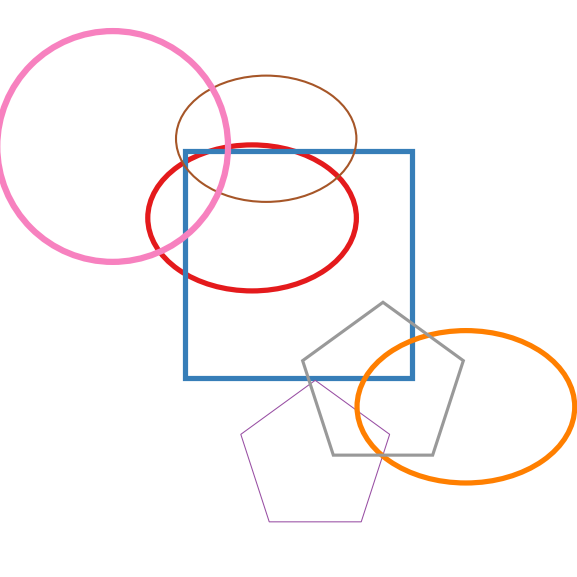[{"shape": "oval", "thickness": 2.5, "radius": 0.9, "center": [0.437, 0.622]}, {"shape": "square", "thickness": 2.5, "radius": 0.98, "center": [0.517, 0.541]}, {"shape": "pentagon", "thickness": 0.5, "radius": 0.68, "center": [0.546, 0.205]}, {"shape": "oval", "thickness": 2.5, "radius": 0.94, "center": [0.807, 0.295]}, {"shape": "oval", "thickness": 1, "radius": 0.78, "center": [0.461, 0.759]}, {"shape": "circle", "thickness": 3, "radius": 1.0, "center": [0.195, 0.745]}, {"shape": "pentagon", "thickness": 1.5, "radius": 0.73, "center": [0.663, 0.329]}]